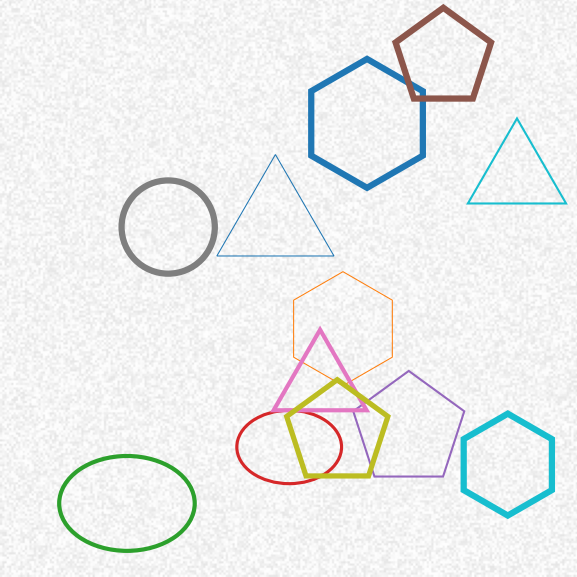[{"shape": "hexagon", "thickness": 3, "radius": 0.56, "center": [0.636, 0.785]}, {"shape": "triangle", "thickness": 0.5, "radius": 0.59, "center": [0.477, 0.614]}, {"shape": "hexagon", "thickness": 0.5, "radius": 0.49, "center": [0.594, 0.43]}, {"shape": "oval", "thickness": 2, "radius": 0.59, "center": [0.22, 0.127]}, {"shape": "oval", "thickness": 1.5, "radius": 0.45, "center": [0.501, 0.225]}, {"shape": "pentagon", "thickness": 1, "radius": 0.51, "center": [0.708, 0.256]}, {"shape": "pentagon", "thickness": 3, "radius": 0.43, "center": [0.768, 0.899]}, {"shape": "triangle", "thickness": 2, "radius": 0.46, "center": [0.554, 0.335]}, {"shape": "circle", "thickness": 3, "radius": 0.4, "center": [0.291, 0.606]}, {"shape": "pentagon", "thickness": 2.5, "radius": 0.46, "center": [0.584, 0.25]}, {"shape": "hexagon", "thickness": 3, "radius": 0.44, "center": [0.879, 0.195]}, {"shape": "triangle", "thickness": 1, "radius": 0.49, "center": [0.895, 0.696]}]